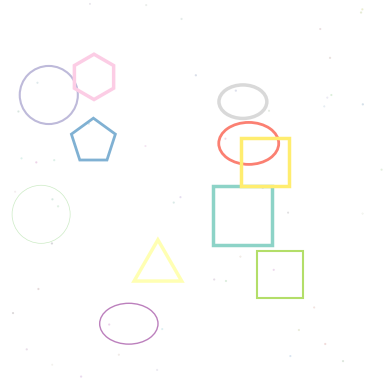[{"shape": "square", "thickness": 2.5, "radius": 0.39, "center": [0.631, 0.44]}, {"shape": "triangle", "thickness": 2.5, "radius": 0.36, "center": [0.41, 0.306]}, {"shape": "circle", "thickness": 1.5, "radius": 0.38, "center": [0.127, 0.753]}, {"shape": "oval", "thickness": 2, "radius": 0.39, "center": [0.646, 0.628]}, {"shape": "pentagon", "thickness": 2, "radius": 0.3, "center": [0.243, 0.633]}, {"shape": "square", "thickness": 1.5, "radius": 0.3, "center": [0.727, 0.287]}, {"shape": "hexagon", "thickness": 2.5, "radius": 0.29, "center": [0.244, 0.8]}, {"shape": "oval", "thickness": 2.5, "radius": 0.31, "center": [0.631, 0.736]}, {"shape": "oval", "thickness": 1, "radius": 0.38, "center": [0.335, 0.159]}, {"shape": "circle", "thickness": 0.5, "radius": 0.38, "center": [0.107, 0.443]}, {"shape": "square", "thickness": 2.5, "radius": 0.31, "center": [0.688, 0.578]}]